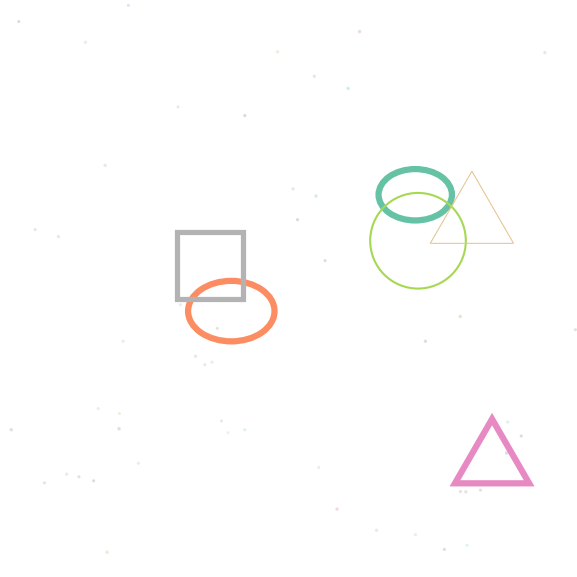[{"shape": "oval", "thickness": 3, "radius": 0.32, "center": [0.719, 0.662]}, {"shape": "oval", "thickness": 3, "radius": 0.37, "center": [0.401, 0.46]}, {"shape": "triangle", "thickness": 3, "radius": 0.37, "center": [0.852, 0.199]}, {"shape": "circle", "thickness": 1, "radius": 0.41, "center": [0.724, 0.582]}, {"shape": "triangle", "thickness": 0.5, "radius": 0.42, "center": [0.817, 0.619]}, {"shape": "square", "thickness": 2.5, "radius": 0.29, "center": [0.364, 0.54]}]